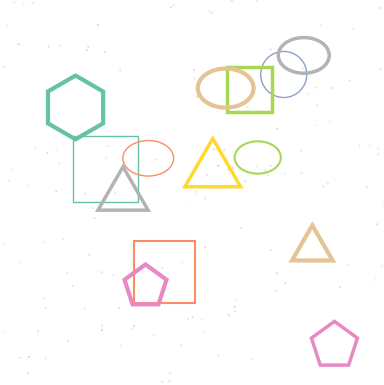[{"shape": "square", "thickness": 1, "radius": 0.42, "center": [0.273, 0.561]}, {"shape": "hexagon", "thickness": 3, "radius": 0.41, "center": [0.196, 0.721]}, {"shape": "square", "thickness": 1.5, "radius": 0.4, "center": [0.427, 0.294]}, {"shape": "oval", "thickness": 1, "radius": 0.33, "center": [0.385, 0.589]}, {"shape": "circle", "thickness": 1, "radius": 0.3, "center": [0.737, 0.807]}, {"shape": "pentagon", "thickness": 2.5, "radius": 0.31, "center": [0.869, 0.102]}, {"shape": "pentagon", "thickness": 3, "radius": 0.29, "center": [0.378, 0.256]}, {"shape": "oval", "thickness": 1.5, "radius": 0.3, "center": [0.669, 0.591]}, {"shape": "square", "thickness": 2.5, "radius": 0.29, "center": [0.648, 0.768]}, {"shape": "triangle", "thickness": 2.5, "radius": 0.42, "center": [0.553, 0.557]}, {"shape": "oval", "thickness": 3, "radius": 0.36, "center": [0.586, 0.771]}, {"shape": "triangle", "thickness": 3, "radius": 0.3, "center": [0.811, 0.354]}, {"shape": "triangle", "thickness": 2.5, "radius": 0.38, "center": [0.32, 0.492]}, {"shape": "oval", "thickness": 2.5, "radius": 0.33, "center": [0.789, 0.856]}]